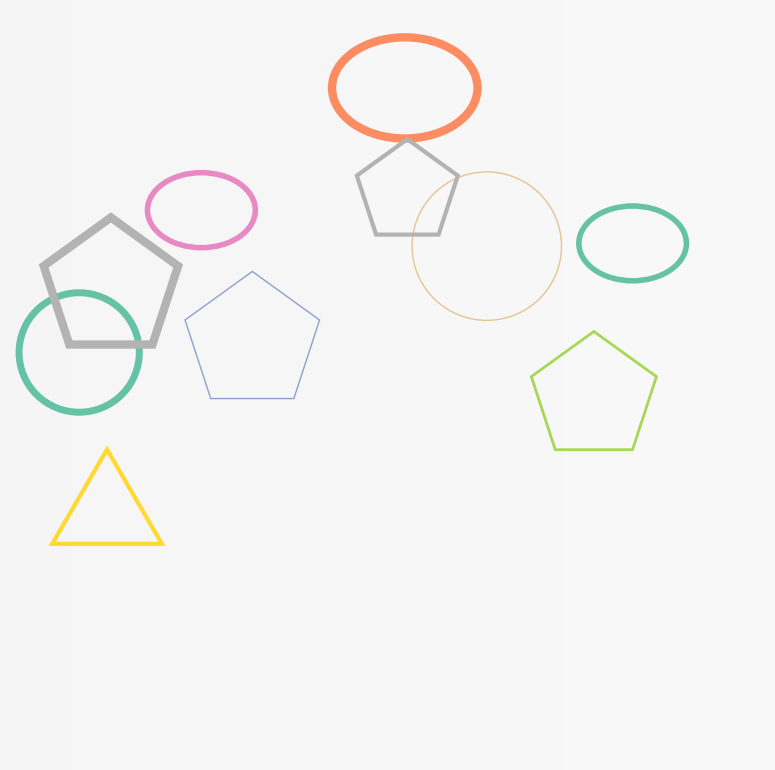[{"shape": "oval", "thickness": 2, "radius": 0.35, "center": [0.816, 0.684]}, {"shape": "circle", "thickness": 2.5, "radius": 0.39, "center": [0.102, 0.542]}, {"shape": "oval", "thickness": 3, "radius": 0.47, "center": [0.522, 0.886]}, {"shape": "pentagon", "thickness": 0.5, "radius": 0.46, "center": [0.326, 0.556]}, {"shape": "oval", "thickness": 2, "radius": 0.35, "center": [0.26, 0.727]}, {"shape": "pentagon", "thickness": 1, "radius": 0.42, "center": [0.766, 0.485]}, {"shape": "triangle", "thickness": 1.5, "radius": 0.41, "center": [0.138, 0.335]}, {"shape": "circle", "thickness": 0.5, "radius": 0.48, "center": [0.628, 0.68]}, {"shape": "pentagon", "thickness": 3, "radius": 0.46, "center": [0.143, 0.626]}, {"shape": "pentagon", "thickness": 1.5, "radius": 0.34, "center": [0.526, 0.751]}]